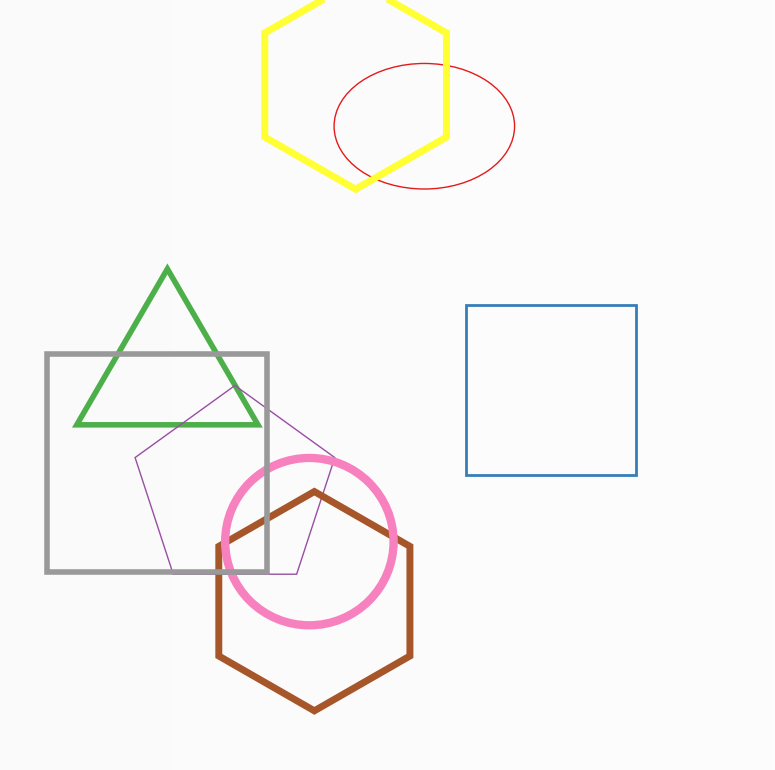[{"shape": "oval", "thickness": 0.5, "radius": 0.58, "center": [0.548, 0.836]}, {"shape": "square", "thickness": 1, "radius": 0.55, "center": [0.711, 0.494]}, {"shape": "triangle", "thickness": 2, "radius": 0.67, "center": [0.216, 0.516]}, {"shape": "pentagon", "thickness": 0.5, "radius": 0.68, "center": [0.303, 0.364]}, {"shape": "hexagon", "thickness": 2.5, "radius": 0.68, "center": [0.459, 0.89]}, {"shape": "hexagon", "thickness": 2.5, "radius": 0.71, "center": [0.406, 0.219]}, {"shape": "circle", "thickness": 3, "radius": 0.54, "center": [0.399, 0.297]}, {"shape": "square", "thickness": 2, "radius": 0.71, "center": [0.203, 0.399]}]